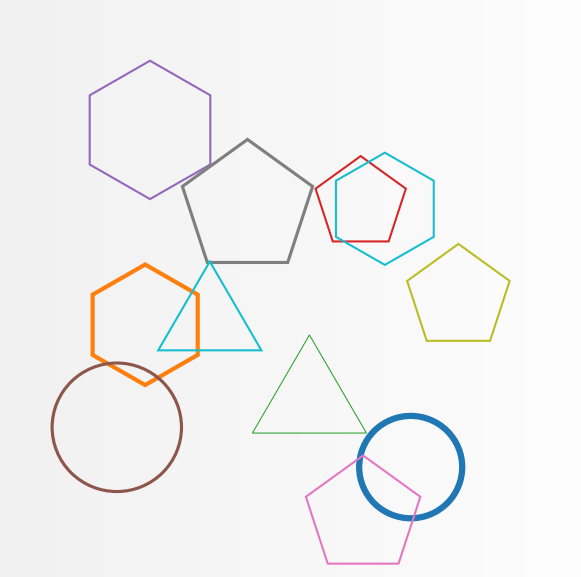[{"shape": "circle", "thickness": 3, "radius": 0.44, "center": [0.707, 0.19]}, {"shape": "hexagon", "thickness": 2, "radius": 0.52, "center": [0.25, 0.437]}, {"shape": "triangle", "thickness": 0.5, "radius": 0.57, "center": [0.532, 0.306]}, {"shape": "pentagon", "thickness": 1, "radius": 0.41, "center": [0.621, 0.647]}, {"shape": "hexagon", "thickness": 1, "radius": 0.6, "center": [0.258, 0.774]}, {"shape": "circle", "thickness": 1.5, "radius": 0.56, "center": [0.201, 0.259]}, {"shape": "pentagon", "thickness": 1, "radius": 0.52, "center": [0.625, 0.107]}, {"shape": "pentagon", "thickness": 1.5, "radius": 0.59, "center": [0.426, 0.64]}, {"shape": "pentagon", "thickness": 1, "radius": 0.46, "center": [0.789, 0.484]}, {"shape": "hexagon", "thickness": 1, "radius": 0.49, "center": [0.662, 0.638]}, {"shape": "triangle", "thickness": 1, "radius": 0.51, "center": [0.361, 0.444]}]